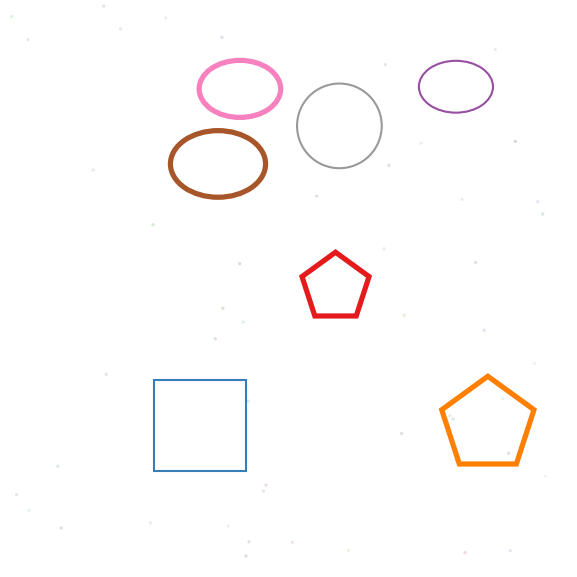[{"shape": "pentagon", "thickness": 2.5, "radius": 0.31, "center": [0.581, 0.501]}, {"shape": "square", "thickness": 1, "radius": 0.4, "center": [0.346, 0.262]}, {"shape": "oval", "thickness": 1, "radius": 0.32, "center": [0.789, 0.849]}, {"shape": "pentagon", "thickness": 2.5, "radius": 0.42, "center": [0.845, 0.264]}, {"shape": "oval", "thickness": 2.5, "radius": 0.41, "center": [0.377, 0.715]}, {"shape": "oval", "thickness": 2.5, "radius": 0.35, "center": [0.415, 0.845]}, {"shape": "circle", "thickness": 1, "radius": 0.37, "center": [0.588, 0.781]}]